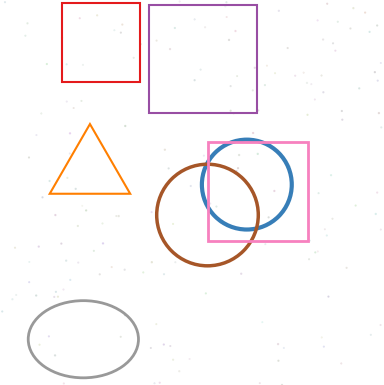[{"shape": "square", "thickness": 1.5, "radius": 0.51, "center": [0.263, 0.889]}, {"shape": "circle", "thickness": 3, "radius": 0.58, "center": [0.641, 0.521]}, {"shape": "square", "thickness": 1.5, "radius": 0.7, "center": [0.528, 0.846]}, {"shape": "triangle", "thickness": 1.5, "radius": 0.6, "center": [0.234, 0.557]}, {"shape": "circle", "thickness": 2.5, "radius": 0.66, "center": [0.539, 0.442]}, {"shape": "square", "thickness": 2, "radius": 0.65, "center": [0.671, 0.503]}, {"shape": "oval", "thickness": 2, "radius": 0.72, "center": [0.216, 0.119]}]